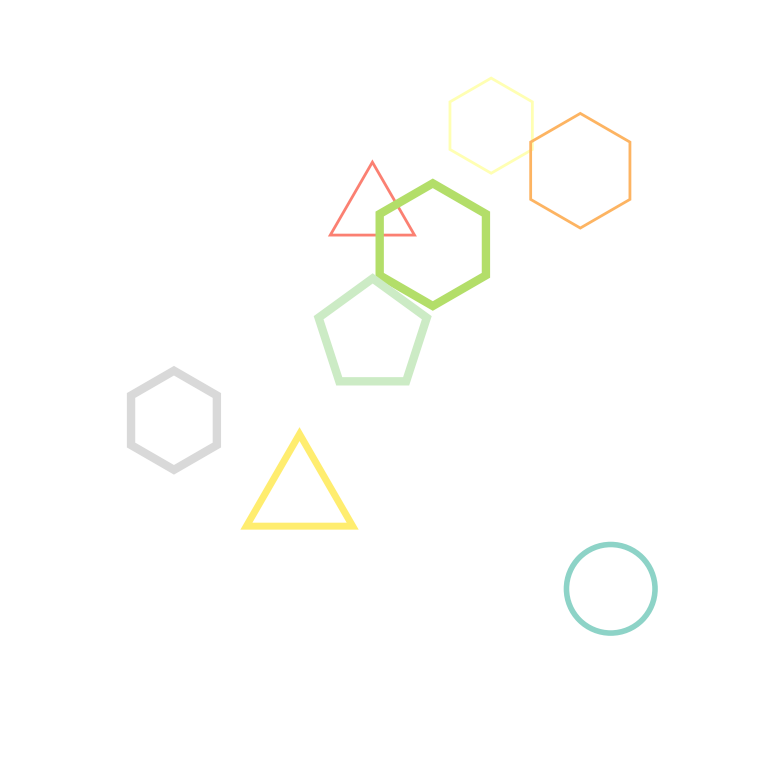[{"shape": "circle", "thickness": 2, "radius": 0.29, "center": [0.793, 0.235]}, {"shape": "hexagon", "thickness": 1, "radius": 0.31, "center": [0.638, 0.837]}, {"shape": "triangle", "thickness": 1, "radius": 0.32, "center": [0.484, 0.726]}, {"shape": "hexagon", "thickness": 1, "radius": 0.37, "center": [0.754, 0.778]}, {"shape": "hexagon", "thickness": 3, "radius": 0.4, "center": [0.562, 0.682]}, {"shape": "hexagon", "thickness": 3, "radius": 0.32, "center": [0.226, 0.454]}, {"shape": "pentagon", "thickness": 3, "radius": 0.37, "center": [0.484, 0.565]}, {"shape": "triangle", "thickness": 2.5, "radius": 0.4, "center": [0.389, 0.357]}]